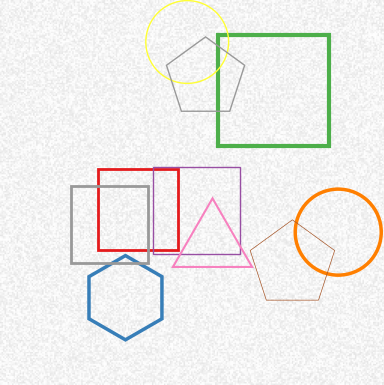[{"shape": "square", "thickness": 2, "radius": 0.52, "center": [0.358, 0.456]}, {"shape": "hexagon", "thickness": 2.5, "radius": 0.55, "center": [0.326, 0.227]}, {"shape": "square", "thickness": 3, "radius": 0.72, "center": [0.711, 0.765]}, {"shape": "square", "thickness": 1, "radius": 0.57, "center": [0.51, 0.453]}, {"shape": "circle", "thickness": 2.5, "radius": 0.56, "center": [0.879, 0.397]}, {"shape": "circle", "thickness": 1, "radius": 0.54, "center": [0.486, 0.891]}, {"shape": "pentagon", "thickness": 0.5, "radius": 0.58, "center": [0.76, 0.314]}, {"shape": "triangle", "thickness": 1.5, "radius": 0.59, "center": [0.552, 0.366]}, {"shape": "square", "thickness": 2, "radius": 0.5, "center": [0.284, 0.417]}, {"shape": "pentagon", "thickness": 1, "radius": 0.53, "center": [0.534, 0.797]}]